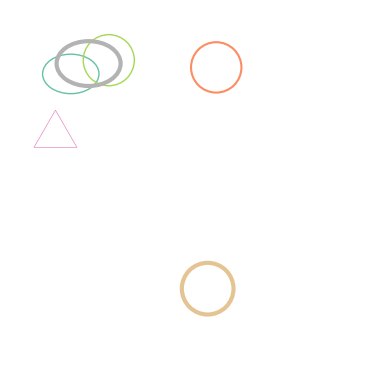[{"shape": "oval", "thickness": 1, "radius": 0.37, "center": [0.184, 0.808]}, {"shape": "circle", "thickness": 1.5, "radius": 0.33, "center": [0.562, 0.825]}, {"shape": "triangle", "thickness": 0.5, "radius": 0.32, "center": [0.144, 0.649]}, {"shape": "circle", "thickness": 1, "radius": 0.33, "center": [0.283, 0.844]}, {"shape": "circle", "thickness": 3, "radius": 0.34, "center": [0.539, 0.25]}, {"shape": "oval", "thickness": 3, "radius": 0.42, "center": [0.23, 0.835]}]